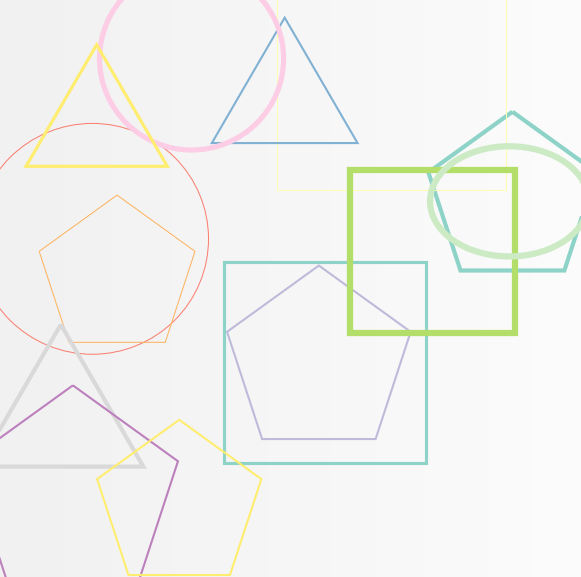[{"shape": "square", "thickness": 1.5, "radius": 0.87, "center": [0.559, 0.372]}, {"shape": "pentagon", "thickness": 2, "radius": 0.76, "center": [0.882, 0.654]}, {"shape": "square", "thickness": 0.5, "radius": 0.99, "center": [0.674, 0.867]}, {"shape": "pentagon", "thickness": 1, "radius": 0.83, "center": [0.549, 0.373]}, {"shape": "circle", "thickness": 0.5, "radius": 1.0, "center": [0.159, 0.586]}, {"shape": "triangle", "thickness": 1, "radius": 0.72, "center": [0.49, 0.824]}, {"shape": "pentagon", "thickness": 0.5, "radius": 0.7, "center": [0.201, 0.52]}, {"shape": "square", "thickness": 3, "radius": 0.71, "center": [0.744, 0.564]}, {"shape": "circle", "thickness": 2.5, "radius": 0.79, "center": [0.33, 0.898]}, {"shape": "triangle", "thickness": 2, "radius": 0.82, "center": [0.105, 0.273]}, {"shape": "pentagon", "thickness": 1, "radius": 0.95, "center": [0.125, 0.142]}, {"shape": "oval", "thickness": 3, "radius": 0.68, "center": [0.876, 0.65]}, {"shape": "pentagon", "thickness": 1, "radius": 0.74, "center": [0.308, 0.124]}, {"shape": "triangle", "thickness": 1.5, "radius": 0.7, "center": [0.166, 0.781]}]